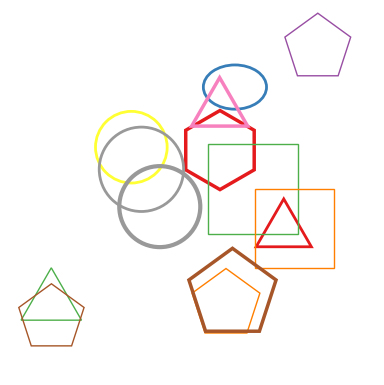[{"shape": "triangle", "thickness": 2, "radius": 0.41, "center": [0.737, 0.4]}, {"shape": "hexagon", "thickness": 2.5, "radius": 0.51, "center": [0.571, 0.61]}, {"shape": "oval", "thickness": 2, "radius": 0.41, "center": [0.61, 0.774]}, {"shape": "triangle", "thickness": 1, "radius": 0.45, "center": [0.133, 0.214]}, {"shape": "square", "thickness": 1, "radius": 0.58, "center": [0.657, 0.509]}, {"shape": "pentagon", "thickness": 1, "radius": 0.45, "center": [0.825, 0.876]}, {"shape": "pentagon", "thickness": 1, "radius": 0.46, "center": [0.587, 0.21]}, {"shape": "square", "thickness": 1, "radius": 0.51, "center": [0.765, 0.406]}, {"shape": "circle", "thickness": 2, "radius": 0.47, "center": [0.341, 0.618]}, {"shape": "pentagon", "thickness": 2.5, "radius": 0.59, "center": [0.604, 0.236]}, {"shape": "pentagon", "thickness": 1, "radius": 0.45, "center": [0.134, 0.174]}, {"shape": "triangle", "thickness": 2.5, "radius": 0.42, "center": [0.571, 0.714]}, {"shape": "circle", "thickness": 3, "radius": 0.53, "center": [0.415, 0.463]}, {"shape": "circle", "thickness": 2, "radius": 0.55, "center": [0.367, 0.56]}]